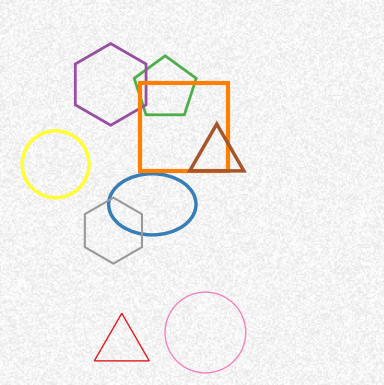[{"shape": "triangle", "thickness": 1, "radius": 0.41, "center": [0.316, 0.104]}, {"shape": "oval", "thickness": 2.5, "radius": 0.57, "center": [0.396, 0.469]}, {"shape": "pentagon", "thickness": 2, "radius": 0.42, "center": [0.429, 0.77]}, {"shape": "hexagon", "thickness": 2, "radius": 0.53, "center": [0.287, 0.781]}, {"shape": "square", "thickness": 3, "radius": 0.57, "center": [0.478, 0.67]}, {"shape": "circle", "thickness": 2.5, "radius": 0.43, "center": [0.144, 0.573]}, {"shape": "triangle", "thickness": 2.5, "radius": 0.41, "center": [0.563, 0.597]}, {"shape": "circle", "thickness": 1, "radius": 0.52, "center": [0.533, 0.136]}, {"shape": "hexagon", "thickness": 1.5, "radius": 0.43, "center": [0.295, 0.401]}]